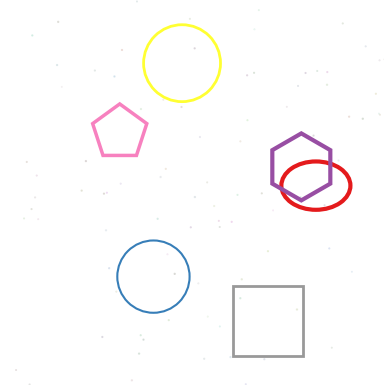[{"shape": "oval", "thickness": 3, "radius": 0.45, "center": [0.82, 0.518]}, {"shape": "circle", "thickness": 1.5, "radius": 0.47, "center": [0.399, 0.281]}, {"shape": "hexagon", "thickness": 3, "radius": 0.43, "center": [0.783, 0.567]}, {"shape": "circle", "thickness": 2, "radius": 0.5, "center": [0.473, 0.836]}, {"shape": "pentagon", "thickness": 2.5, "radius": 0.37, "center": [0.311, 0.656]}, {"shape": "square", "thickness": 2, "radius": 0.45, "center": [0.697, 0.166]}]